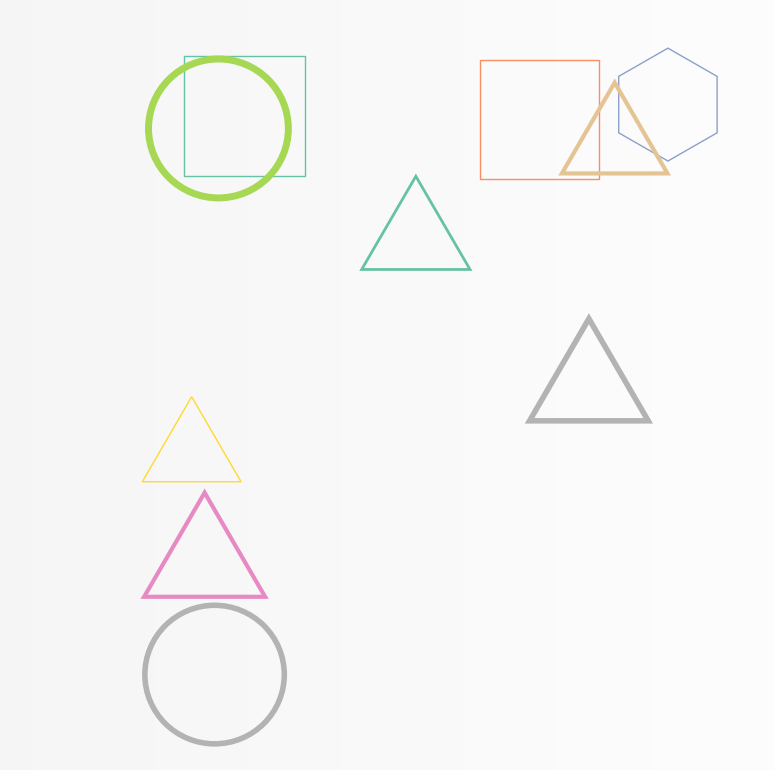[{"shape": "triangle", "thickness": 1, "radius": 0.4, "center": [0.537, 0.69]}, {"shape": "square", "thickness": 0.5, "radius": 0.39, "center": [0.315, 0.85]}, {"shape": "square", "thickness": 0.5, "radius": 0.39, "center": [0.696, 0.845]}, {"shape": "hexagon", "thickness": 0.5, "radius": 0.37, "center": [0.862, 0.864]}, {"shape": "triangle", "thickness": 1.5, "radius": 0.45, "center": [0.264, 0.27]}, {"shape": "circle", "thickness": 2.5, "radius": 0.45, "center": [0.282, 0.833]}, {"shape": "triangle", "thickness": 0.5, "radius": 0.37, "center": [0.247, 0.411]}, {"shape": "triangle", "thickness": 1.5, "radius": 0.39, "center": [0.793, 0.814]}, {"shape": "circle", "thickness": 2, "radius": 0.45, "center": [0.277, 0.124]}, {"shape": "triangle", "thickness": 2, "radius": 0.44, "center": [0.76, 0.498]}]